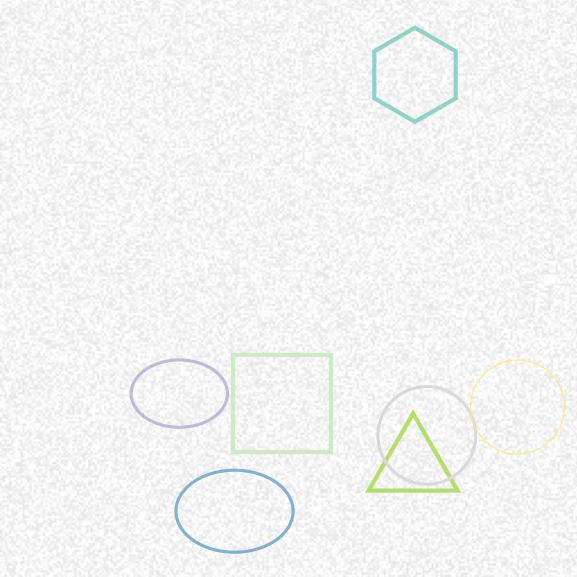[{"shape": "hexagon", "thickness": 2, "radius": 0.41, "center": [0.719, 0.87]}, {"shape": "oval", "thickness": 1.5, "radius": 0.42, "center": [0.31, 0.318]}, {"shape": "oval", "thickness": 1.5, "radius": 0.51, "center": [0.406, 0.114]}, {"shape": "triangle", "thickness": 2, "radius": 0.44, "center": [0.715, 0.194]}, {"shape": "circle", "thickness": 1.5, "radius": 0.42, "center": [0.739, 0.245]}, {"shape": "square", "thickness": 2, "radius": 0.42, "center": [0.488, 0.3]}, {"shape": "circle", "thickness": 0.5, "radius": 0.41, "center": [0.896, 0.294]}]